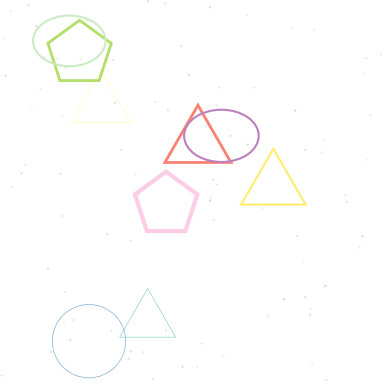[{"shape": "triangle", "thickness": 0.5, "radius": 0.42, "center": [0.384, 0.166]}, {"shape": "triangle", "thickness": 0.5, "radius": 0.45, "center": [0.262, 0.726]}, {"shape": "triangle", "thickness": 2, "radius": 0.5, "center": [0.514, 0.628]}, {"shape": "circle", "thickness": 0.5, "radius": 0.48, "center": [0.231, 0.114]}, {"shape": "pentagon", "thickness": 2, "radius": 0.43, "center": [0.207, 0.861]}, {"shape": "pentagon", "thickness": 3, "radius": 0.43, "center": [0.431, 0.469]}, {"shape": "oval", "thickness": 1.5, "radius": 0.48, "center": [0.575, 0.647]}, {"shape": "oval", "thickness": 1.5, "radius": 0.47, "center": [0.18, 0.894]}, {"shape": "triangle", "thickness": 1.5, "radius": 0.48, "center": [0.71, 0.517]}]